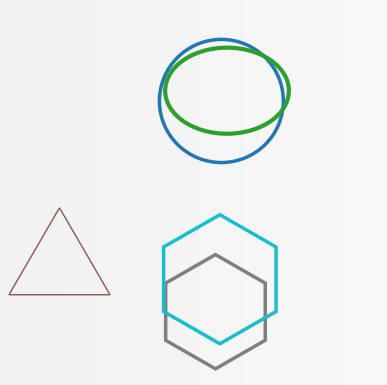[{"shape": "circle", "thickness": 2.5, "radius": 0.8, "center": [0.571, 0.738]}, {"shape": "oval", "thickness": 3, "radius": 0.8, "center": [0.586, 0.764]}, {"shape": "triangle", "thickness": 1, "radius": 0.75, "center": [0.154, 0.31]}, {"shape": "hexagon", "thickness": 2.5, "radius": 0.74, "center": [0.556, 0.19]}, {"shape": "hexagon", "thickness": 2.5, "radius": 0.84, "center": [0.567, 0.275]}]